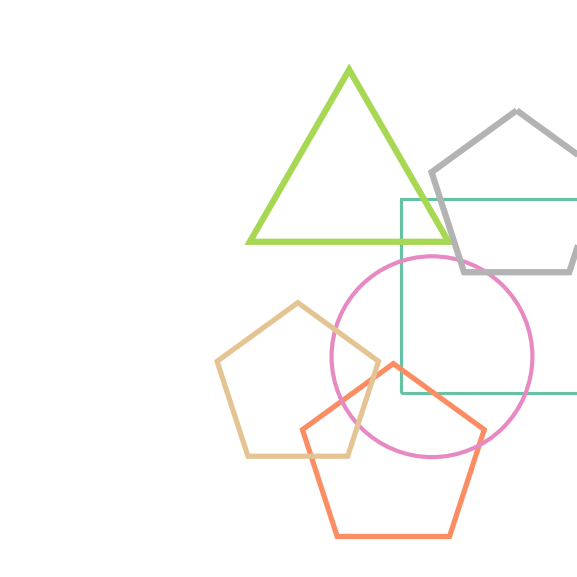[{"shape": "square", "thickness": 1.5, "radius": 0.84, "center": [0.862, 0.487]}, {"shape": "pentagon", "thickness": 2.5, "radius": 0.83, "center": [0.681, 0.204]}, {"shape": "circle", "thickness": 2, "radius": 0.87, "center": [0.748, 0.381]}, {"shape": "triangle", "thickness": 3, "radius": 0.99, "center": [0.605, 0.68]}, {"shape": "pentagon", "thickness": 2.5, "radius": 0.73, "center": [0.516, 0.328]}, {"shape": "pentagon", "thickness": 3, "radius": 0.77, "center": [0.895, 0.653]}]